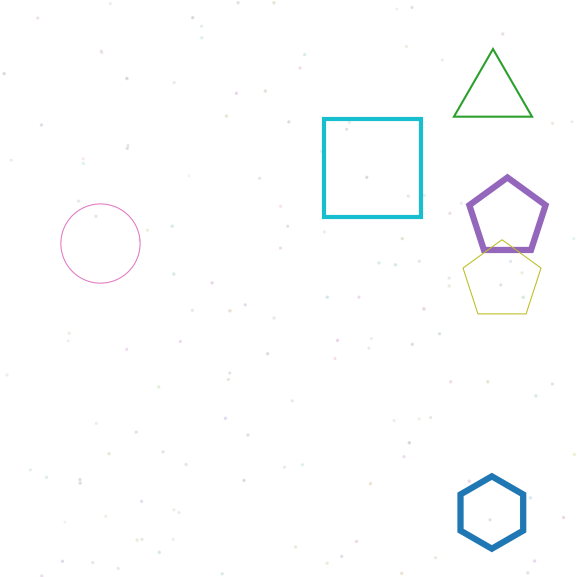[{"shape": "hexagon", "thickness": 3, "radius": 0.31, "center": [0.852, 0.112]}, {"shape": "triangle", "thickness": 1, "radius": 0.39, "center": [0.854, 0.836]}, {"shape": "pentagon", "thickness": 3, "radius": 0.35, "center": [0.879, 0.622]}, {"shape": "circle", "thickness": 0.5, "radius": 0.34, "center": [0.174, 0.577]}, {"shape": "pentagon", "thickness": 0.5, "radius": 0.35, "center": [0.869, 0.513]}, {"shape": "square", "thickness": 2, "radius": 0.42, "center": [0.646, 0.708]}]